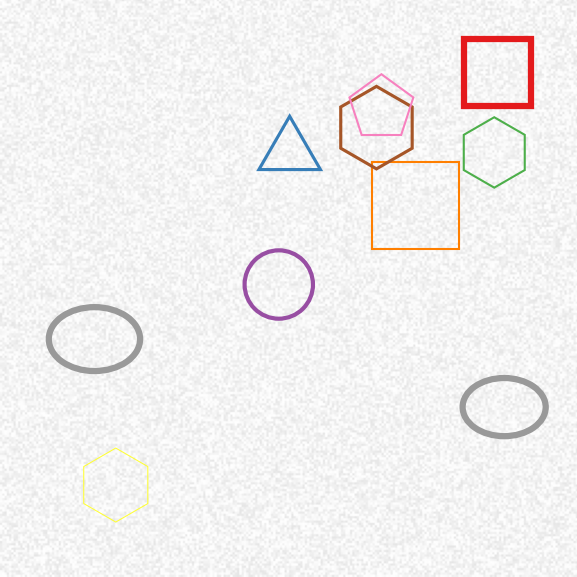[{"shape": "square", "thickness": 3, "radius": 0.29, "center": [0.861, 0.873]}, {"shape": "triangle", "thickness": 1.5, "radius": 0.31, "center": [0.502, 0.736]}, {"shape": "hexagon", "thickness": 1, "radius": 0.3, "center": [0.856, 0.735]}, {"shape": "circle", "thickness": 2, "radius": 0.3, "center": [0.483, 0.506]}, {"shape": "square", "thickness": 1, "radius": 0.38, "center": [0.72, 0.643]}, {"shape": "hexagon", "thickness": 0.5, "radius": 0.32, "center": [0.2, 0.159]}, {"shape": "hexagon", "thickness": 1.5, "radius": 0.36, "center": [0.652, 0.778]}, {"shape": "pentagon", "thickness": 1, "radius": 0.29, "center": [0.66, 0.812]}, {"shape": "oval", "thickness": 3, "radius": 0.4, "center": [0.164, 0.412]}, {"shape": "oval", "thickness": 3, "radius": 0.36, "center": [0.873, 0.294]}]